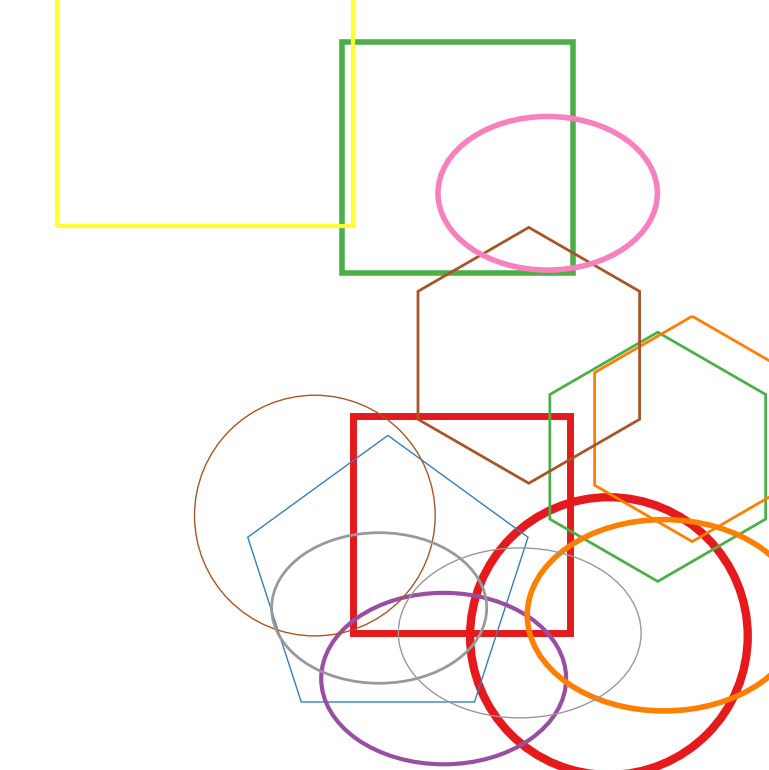[{"shape": "square", "thickness": 2.5, "radius": 0.71, "center": [0.599, 0.319]}, {"shape": "circle", "thickness": 3, "radius": 0.9, "center": [0.791, 0.174]}, {"shape": "pentagon", "thickness": 0.5, "radius": 0.96, "center": [0.504, 0.243]}, {"shape": "hexagon", "thickness": 1, "radius": 0.81, "center": [0.854, 0.407]}, {"shape": "square", "thickness": 2, "radius": 0.75, "center": [0.594, 0.795]}, {"shape": "oval", "thickness": 1.5, "radius": 0.8, "center": [0.576, 0.119]}, {"shape": "oval", "thickness": 2, "radius": 0.89, "center": [0.862, 0.201]}, {"shape": "hexagon", "thickness": 1, "radius": 0.73, "center": [0.899, 0.443]}, {"shape": "square", "thickness": 1.5, "radius": 0.96, "center": [0.267, 0.898]}, {"shape": "circle", "thickness": 0.5, "radius": 0.78, "center": [0.409, 0.33]}, {"shape": "hexagon", "thickness": 1, "radius": 0.83, "center": [0.687, 0.539]}, {"shape": "oval", "thickness": 2, "radius": 0.71, "center": [0.711, 0.749]}, {"shape": "oval", "thickness": 0.5, "radius": 0.79, "center": [0.675, 0.178]}, {"shape": "oval", "thickness": 1, "radius": 0.7, "center": [0.492, 0.21]}]